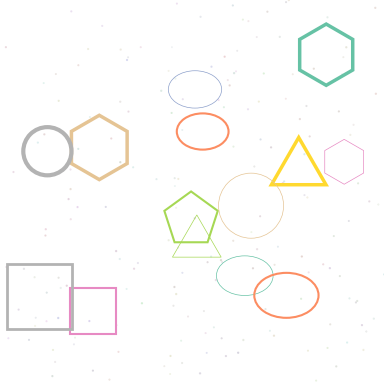[{"shape": "hexagon", "thickness": 2.5, "radius": 0.4, "center": [0.847, 0.858]}, {"shape": "oval", "thickness": 0.5, "radius": 0.37, "center": [0.636, 0.284]}, {"shape": "oval", "thickness": 1.5, "radius": 0.42, "center": [0.744, 0.233]}, {"shape": "oval", "thickness": 1.5, "radius": 0.34, "center": [0.526, 0.658]}, {"shape": "oval", "thickness": 0.5, "radius": 0.35, "center": [0.506, 0.768]}, {"shape": "hexagon", "thickness": 0.5, "radius": 0.29, "center": [0.894, 0.58]}, {"shape": "square", "thickness": 1.5, "radius": 0.3, "center": [0.241, 0.192]}, {"shape": "pentagon", "thickness": 1.5, "radius": 0.36, "center": [0.496, 0.43]}, {"shape": "triangle", "thickness": 0.5, "radius": 0.37, "center": [0.511, 0.369]}, {"shape": "triangle", "thickness": 2.5, "radius": 0.41, "center": [0.776, 0.561]}, {"shape": "circle", "thickness": 0.5, "radius": 0.42, "center": [0.652, 0.466]}, {"shape": "hexagon", "thickness": 2.5, "radius": 0.42, "center": [0.258, 0.617]}, {"shape": "circle", "thickness": 3, "radius": 0.31, "center": [0.123, 0.607]}, {"shape": "square", "thickness": 2, "radius": 0.42, "center": [0.102, 0.23]}]